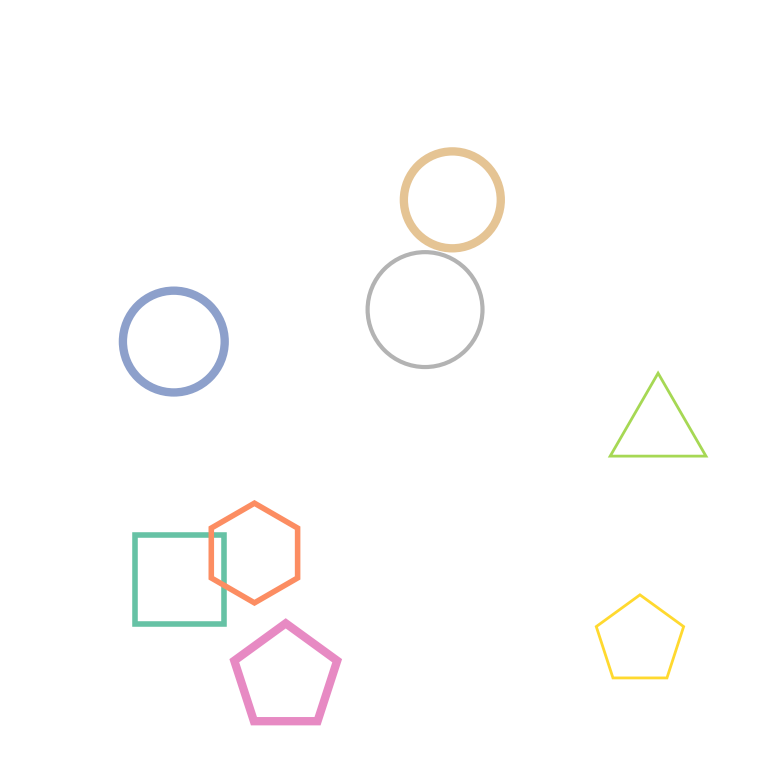[{"shape": "square", "thickness": 2, "radius": 0.29, "center": [0.233, 0.247]}, {"shape": "hexagon", "thickness": 2, "radius": 0.32, "center": [0.33, 0.282]}, {"shape": "circle", "thickness": 3, "radius": 0.33, "center": [0.226, 0.556]}, {"shape": "pentagon", "thickness": 3, "radius": 0.35, "center": [0.371, 0.12]}, {"shape": "triangle", "thickness": 1, "radius": 0.36, "center": [0.855, 0.444]}, {"shape": "pentagon", "thickness": 1, "radius": 0.3, "center": [0.831, 0.168]}, {"shape": "circle", "thickness": 3, "radius": 0.31, "center": [0.587, 0.74]}, {"shape": "circle", "thickness": 1.5, "radius": 0.37, "center": [0.552, 0.598]}]